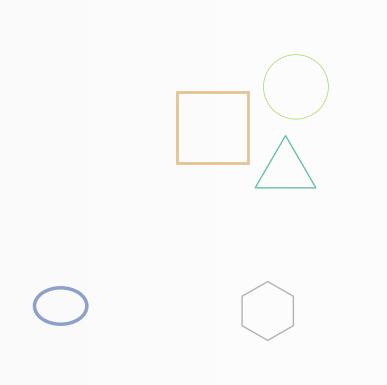[{"shape": "triangle", "thickness": 1, "radius": 0.45, "center": [0.737, 0.557]}, {"shape": "oval", "thickness": 2.5, "radius": 0.34, "center": [0.157, 0.205]}, {"shape": "circle", "thickness": 0.5, "radius": 0.42, "center": [0.764, 0.774]}, {"shape": "square", "thickness": 2, "radius": 0.46, "center": [0.548, 0.669]}, {"shape": "hexagon", "thickness": 1, "radius": 0.38, "center": [0.691, 0.192]}]